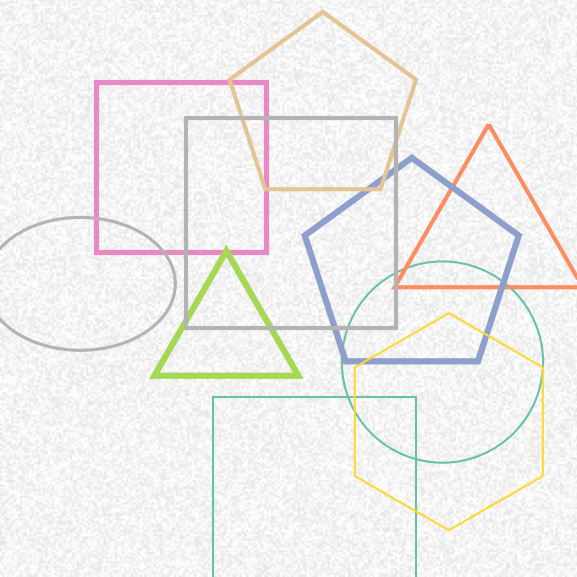[{"shape": "circle", "thickness": 1, "radius": 0.87, "center": [0.766, 0.372]}, {"shape": "square", "thickness": 1, "radius": 0.88, "center": [0.544, 0.135]}, {"shape": "triangle", "thickness": 2, "radius": 0.94, "center": [0.846, 0.596]}, {"shape": "pentagon", "thickness": 3, "radius": 0.97, "center": [0.713, 0.531]}, {"shape": "square", "thickness": 2.5, "radius": 0.74, "center": [0.313, 0.71]}, {"shape": "triangle", "thickness": 3, "radius": 0.72, "center": [0.392, 0.421]}, {"shape": "hexagon", "thickness": 1, "radius": 0.94, "center": [0.777, 0.269]}, {"shape": "pentagon", "thickness": 2, "radius": 0.85, "center": [0.559, 0.809]}, {"shape": "square", "thickness": 2, "radius": 0.91, "center": [0.504, 0.613]}, {"shape": "oval", "thickness": 1.5, "radius": 0.82, "center": [0.139, 0.508]}]